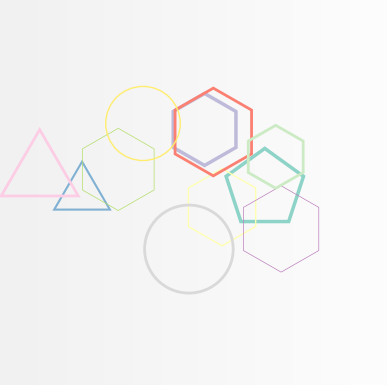[{"shape": "pentagon", "thickness": 2.5, "radius": 0.52, "center": [0.683, 0.509]}, {"shape": "hexagon", "thickness": 1, "radius": 0.5, "center": [0.573, 0.462]}, {"shape": "hexagon", "thickness": 2.5, "radius": 0.47, "center": [0.528, 0.664]}, {"shape": "hexagon", "thickness": 2, "radius": 0.57, "center": [0.551, 0.657]}, {"shape": "triangle", "thickness": 1.5, "radius": 0.41, "center": [0.212, 0.497]}, {"shape": "hexagon", "thickness": 0.5, "radius": 0.53, "center": [0.305, 0.56]}, {"shape": "triangle", "thickness": 2, "radius": 0.57, "center": [0.102, 0.548]}, {"shape": "circle", "thickness": 2, "radius": 0.57, "center": [0.487, 0.353]}, {"shape": "hexagon", "thickness": 0.5, "radius": 0.56, "center": [0.726, 0.405]}, {"shape": "hexagon", "thickness": 2, "radius": 0.41, "center": [0.712, 0.593]}, {"shape": "circle", "thickness": 1, "radius": 0.48, "center": [0.369, 0.679]}]